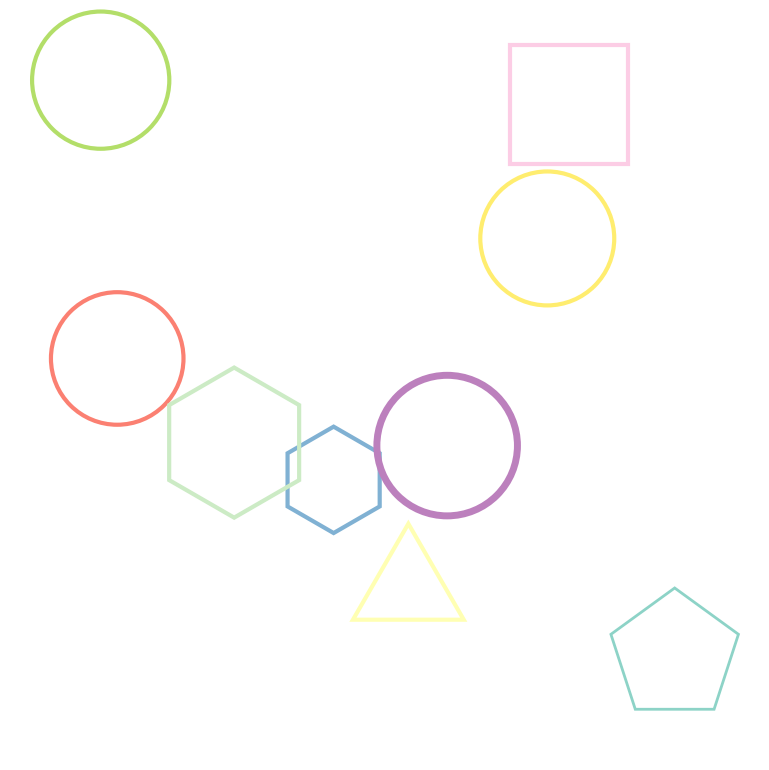[{"shape": "pentagon", "thickness": 1, "radius": 0.44, "center": [0.876, 0.149]}, {"shape": "triangle", "thickness": 1.5, "radius": 0.42, "center": [0.53, 0.237]}, {"shape": "circle", "thickness": 1.5, "radius": 0.43, "center": [0.152, 0.534]}, {"shape": "hexagon", "thickness": 1.5, "radius": 0.35, "center": [0.433, 0.377]}, {"shape": "circle", "thickness": 1.5, "radius": 0.45, "center": [0.131, 0.896]}, {"shape": "square", "thickness": 1.5, "radius": 0.39, "center": [0.739, 0.864]}, {"shape": "circle", "thickness": 2.5, "radius": 0.46, "center": [0.581, 0.421]}, {"shape": "hexagon", "thickness": 1.5, "radius": 0.49, "center": [0.304, 0.425]}, {"shape": "circle", "thickness": 1.5, "radius": 0.43, "center": [0.711, 0.69]}]